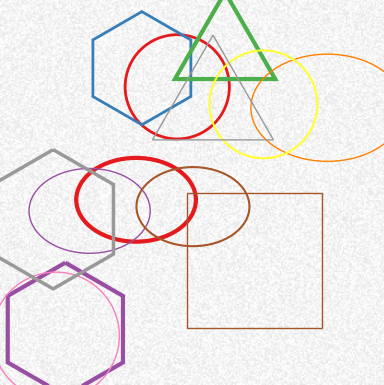[{"shape": "circle", "thickness": 2, "radius": 0.68, "center": [0.46, 0.775]}, {"shape": "oval", "thickness": 3, "radius": 0.78, "center": [0.353, 0.481]}, {"shape": "hexagon", "thickness": 2, "radius": 0.73, "center": [0.369, 0.823]}, {"shape": "triangle", "thickness": 3, "radius": 0.75, "center": [0.585, 0.87]}, {"shape": "oval", "thickness": 1, "radius": 0.79, "center": [0.233, 0.452]}, {"shape": "hexagon", "thickness": 3, "radius": 0.86, "center": [0.17, 0.145]}, {"shape": "oval", "thickness": 1, "radius": 0.99, "center": [0.851, 0.72]}, {"shape": "circle", "thickness": 1.5, "radius": 0.7, "center": [0.684, 0.729]}, {"shape": "square", "thickness": 1, "radius": 0.87, "center": [0.662, 0.324]}, {"shape": "oval", "thickness": 1.5, "radius": 0.73, "center": [0.501, 0.463]}, {"shape": "circle", "thickness": 1, "radius": 0.83, "center": [0.145, 0.128]}, {"shape": "hexagon", "thickness": 2.5, "radius": 0.9, "center": [0.138, 0.431]}, {"shape": "triangle", "thickness": 1, "radius": 0.91, "center": [0.553, 0.727]}]